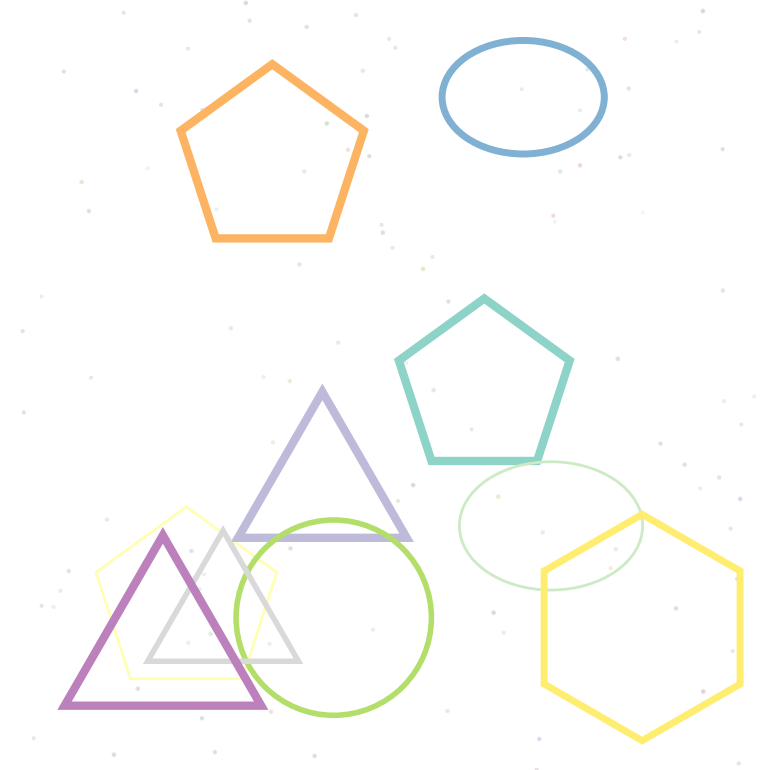[{"shape": "pentagon", "thickness": 3, "radius": 0.58, "center": [0.629, 0.496]}, {"shape": "pentagon", "thickness": 1, "radius": 0.62, "center": [0.242, 0.218]}, {"shape": "triangle", "thickness": 3, "radius": 0.63, "center": [0.419, 0.365]}, {"shape": "oval", "thickness": 2.5, "radius": 0.53, "center": [0.679, 0.874]}, {"shape": "pentagon", "thickness": 3, "radius": 0.63, "center": [0.354, 0.792]}, {"shape": "circle", "thickness": 2, "radius": 0.63, "center": [0.433, 0.198]}, {"shape": "triangle", "thickness": 2, "radius": 0.57, "center": [0.29, 0.198]}, {"shape": "triangle", "thickness": 3, "radius": 0.74, "center": [0.212, 0.157]}, {"shape": "oval", "thickness": 1, "radius": 0.6, "center": [0.716, 0.317]}, {"shape": "hexagon", "thickness": 2.5, "radius": 0.73, "center": [0.834, 0.185]}]